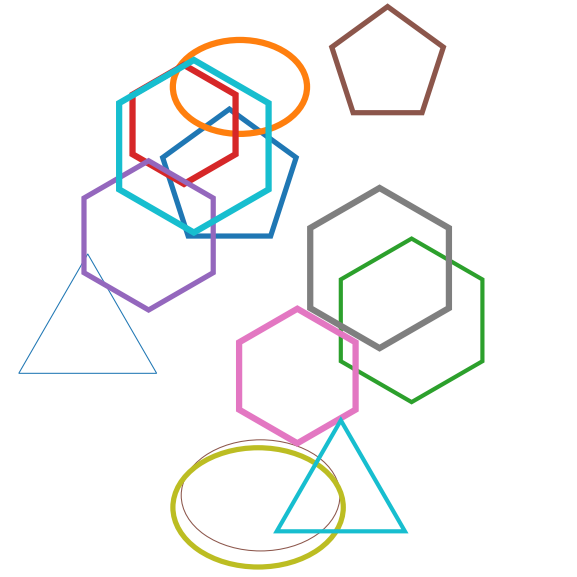[{"shape": "pentagon", "thickness": 2.5, "radius": 0.61, "center": [0.397, 0.689]}, {"shape": "triangle", "thickness": 0.5, "radius": 0.69, "center": [0.152, 0.422]}, {"shape": "oval", "thickness": 3, "radius": 0.58, "center": [0.415, 0.849]}, {"shape": "hexagon", "thickness": 2, "radius": 0.71, "center": [0.713, 0.444]}, {"shape": "hexagon", "thickness": 3, "radius": 0.52, "center": [0.319, 0.784]}, {"shape": "hexagon", "thickness": 2.5, "radius": 0.65, "center": [0.257, 0.592]}, {"shape": "pentagon", "thickness": 2.5, "radius": 0.51, "center": [0.671, 0.886]}, {"shape": "oval", "thickness": 0.5, "radius": 0.69, "center": [0.451, 0.141]}, {"shape": "hexagon", "thickness": 3, "radius": 0.58, "center": [0.515, 0.348]}, {"shape": "hexagon", "thickness": 3, "radius": 0.69, "center": [0.657, 0.535]}, {"shape": "oval", "thickness": 2.5, "radius": 0.74, "center": [0.447, 0.121]}, {"shape": "hexagon", "thickness": 3, "radius": 0.75, "center": [0.336, 0.746]}, {"shape": "triangle", "thickness": 2, "radius": 0.64, "center": [0.59, 0.143]}]